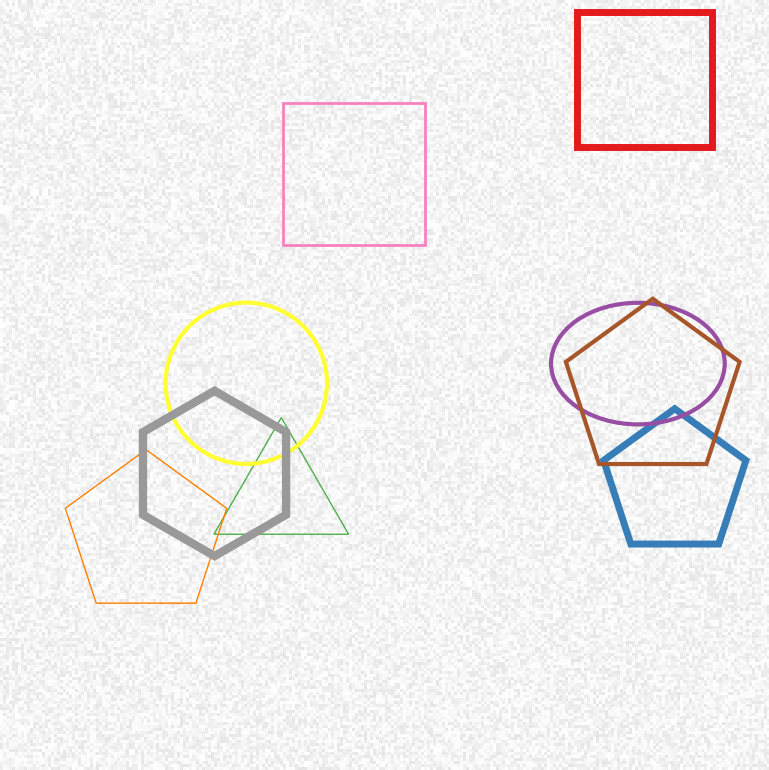[{"shape": "square", "thickness": 2.5, "radius": 0.44, "center": [0.837, 0.897]}, {"shape": "pentagon", "thickness": 2.5, "radius": 0.49, "center": [0.876, 0.372]}, {"shape": "triangle", "thickness": 0.5, "radius": 0.5, "center": [0.365, 0.357]}, {"shape": "oval", "thickness": 1.5, "radius": 0.56, "center": [0.828, 0.528]}, {"shape": "pentagon", "thickness": 0.5, "radius": 0.55, "center": [0.19, 0.306]}, {"shape": "circle", "thickness": 1.5, "radius": 0.52, "center": [0.32, 0.502]}, {"shape": "pentagon", "thickness": 1.5, "radius": 0.59, "center": [0.848, 0.493]}, {"shape": "square", "thickness": 1, "radius": 0.46, "center": [0.46, 0.774]}, {"shape": "hexagon", "thickness": 3, "radius": 0.54, "center": [0.279, 0.385]}]